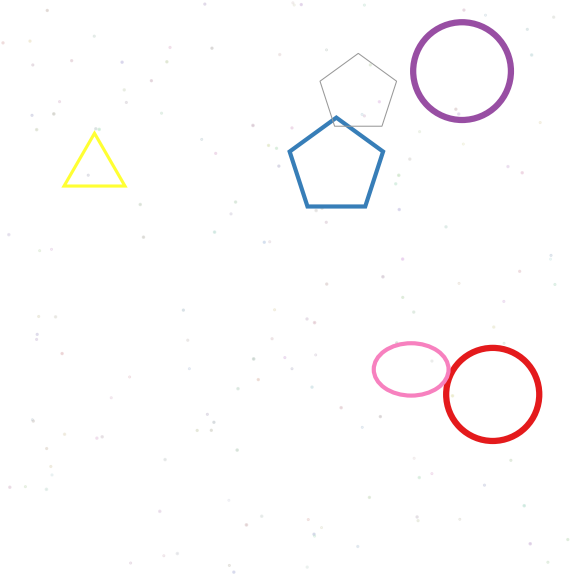[{"shape": "circle", "thickness": 3, "radius": 0.4, "center": [0.853, 0.316]}, {"shape": "pentagon", "thickness": 2, "radius": 0.43, "center": [0.582, 0.71]}, {"shape": "circle", "thickness": 3, "radius": 0.42, "center": [0.8, 0.876]}, {"shape": "triangle", "thickness": 1.5, "radius": 0.3, "center": [0.164, 0.707]}, {"shape": "oval", "thickness": 2, "radius": 0.32, "center": [0.712, 0.359]}, {"shape": "pentagon", "thickness": 0.5, "radius": 0.35, "center": [0.62, 0.837]}]